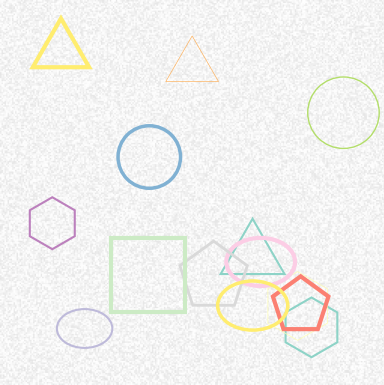[{"shape": "triangle", "thickness": 1.5, "radius": 0.48, "center": [0.656, 0.336]}, {"shape": "hexagon", "thickness": 1.5, "radius": 0.39, "center": [0.809, 0.15]}, {"shape": "hexagon", "thickness": 0.5, "radius": 0.45, "center": [0.773, 0.205]}, {"shape": "oval", "thickness": 1.5, "radius": 0.36, "center": [0.22, 0.147]}, {"shape": "pentagon", "thickness": 3, "radius": 0.38, "center": [0.781, 0.206]}, {"shape": "circle", "thickness": 2.5, "radius": 0.41, "center": [0.388, 0.592]}, {"shape": "triangle", "thickness": 0.5, "radius": 0.4, "center": [0.499, 0.828]}, {"shape": "circle", "thickness": 1, "radius": 0.46, "center": [0.892, 0.707]}, {"shape": "oval", "thickness": 3, "radius": 0.45, "center": [0.677, 0.32]}, {"shape": "pentagon", "thickness": 2, "radius": 0.46, "center": [0.555, 0.282]}, {"shape": "hexagon", "thickness": 1.5, "radius": 0.34, "center": [0.136, 0.42]}, {"shape": "square", "thickness": 3, "radius": 0.48, "center": [0.385, 0.285]}, {"shape": "oval", "thickness": 2.5, "radius": 0.46, "center": [0.656, 0.206]}, {"shape": "triangle", "thickness": 3, "radius": 0.42, "center": [0.158, 0.868]}]